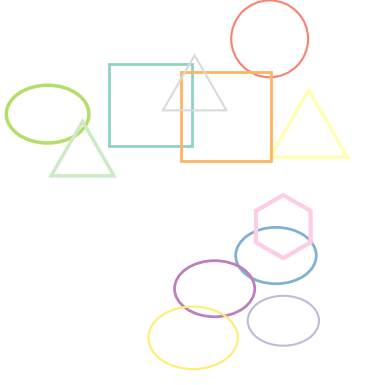[{"shape": "square", "thickness": 2, "radius": 0.54, "center": [0.391, 0.727]}, {"shape": "triangle", "thickness": 2.5, "radius": 0.58, "center": [0.802, 0.65]}, {"shape": "oval", "thickness": 1.5, "radius": 0.46, "center": [0.736, 0.167]}, {"shape": "circle", "thickness": 1.5, "radius": 0.5, "center": [0.7, 0.899]}, {"shape": "oval", "thickness": 2, "radius": 0.52, "center": [0.717, 0.336]}, {"shape": "square", "thickness": 2, "radius": 0.58, "center": [0.587, 0.697]}, {"shape": "oval", "thickness": 2.5, "radius": 0.54, "center": [0.124, 0.704]}, {"shape": "hexagon", "thickness": 3, "radius": 0.41, "center": [0.736, 0.411]}, {"shape": "triangle", "thickness": 1.5, "radius": 0.48, "center": [0.506, 0.761]}, {"shape": "oval", "thickness": 2, "radius": 0.52, "center": [0.557, 0.25]}, {"shape": "triangle", "thickness": 2.5, "radius": 0.47, "center": [0.214, 0.59]}, {"shape": "oval", "thickness": 1.5, "radius": 0.58, "center": [0.501, 0.123]}]